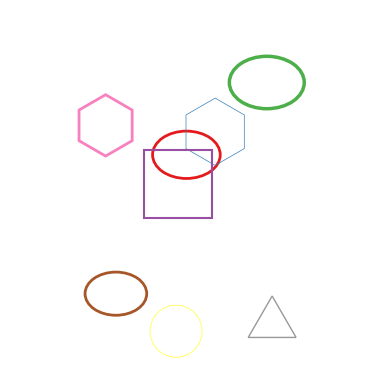[{"shape": "oval", "thickness": 2, "radius": 0.44, "center": [0.484, 0.598]}, {"shape": "hexagon", "thickness": 0.5, "radius": 0.44, "center": [0.559, 0.658]}, {"shape": "oval", "thickness": 2.5, "radius": 0.49, "center": [0.693, 0.786]}, {"shape": "square", "thickness": 1.5, "radius": 0.44, "center": [0.462, 0.523]}, {"shape": "circle", "thickness": 0.5, "radius": 0.34, "center": [0.457, 0.14]}, {"shape": "oval", "thickness": 2, "radius": 0.4, "center": [0.301, 0.237]}, {"shape": "hexagon", "thickness": 2, "radius": 0.4, "center": [0.274, 0.674]}, {"shape": "triangle", "thickness": 1, "radius": 0.36, "center": [0.707, 0.159]}]